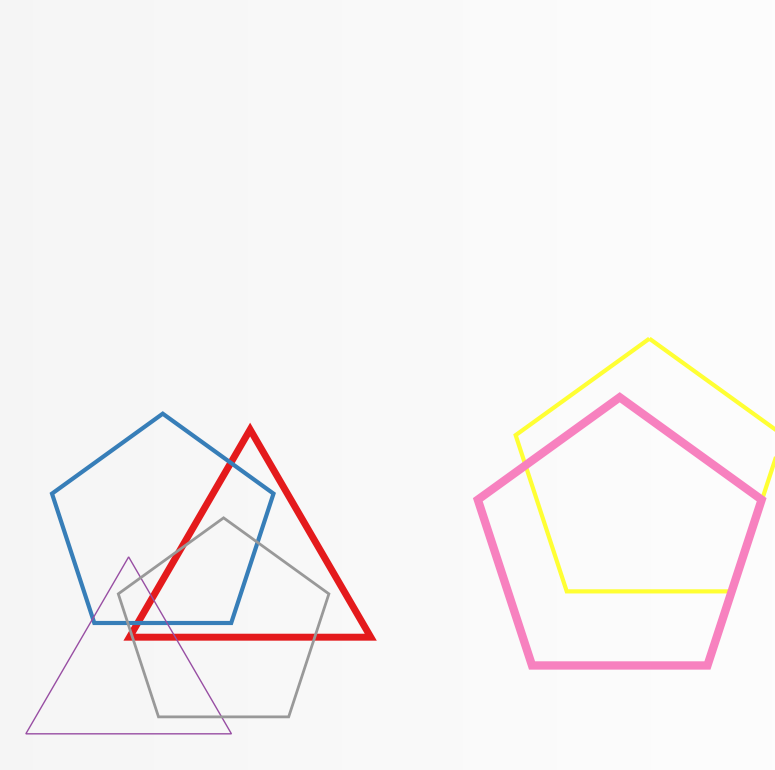[{"shape": "triangle", "thickness": 2.5, "radius": 0.9, "center": [0.323, 0.262]}, {"shape": "pentagon", "thickness": 1.5, "radius": 0.75, "center": [0.21, 0.312]}, {"shape": "triangle", "thickness": 0.5, "radius": 0.77, "center": [0.166, 0.124]}, {"shape": "pentagon", "thickness": 1.5, "radius": 0.91, "center": [0.838, 0.379]}, {"shape": "pentagon", "thickness": 3, "radius": 0.96, "center": [0.8, 0.292]}, {"shape": "pentagon", "thickness": 1, "radius": 0.71, "center": [0.289, 0.185]}]